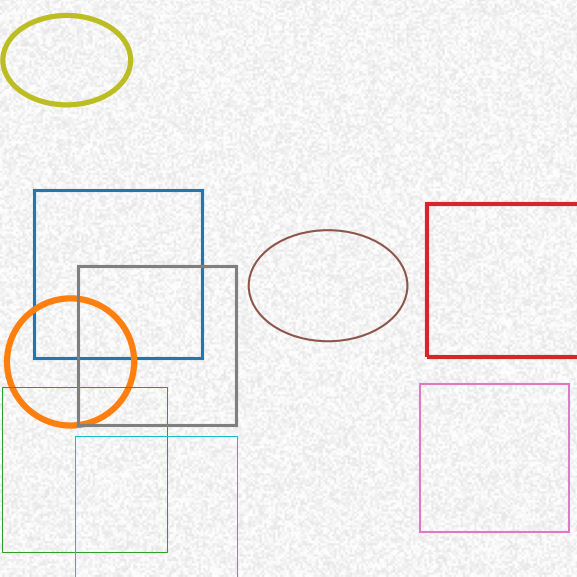[{"shape": "square", "thickness": 1.5, "radius": 0.73, "center": [0.204, 0.525]}, {"shape": "circle", "thickness": 3, "radius": 0.55, "center": [0.122, 0.372]}, {"shape": "square", "thickness": 0.5, "radius": 0.72, "center": [0.146, 0.186]}, {"shape": "square", "thickness": 2, "radius": 0.67, "center": [0.872, 0.514]}, {"shape": "oval", "thickness": 1, "radius": 0.69, "center": [0.568, 0.504]}, {"shape": "square", "thickness": 1, "radius": 0.64, "center": [0.856, 0.206]}, {"shape": "square", "thickness": 1.5, "radius": 0.69, "center": [0.272, 0.401]}, {"shape": "oval", "thickness": 2.5, "radius": 0.55, "center": [0.116, 0.895]}, {"shape": "square", "thickness": 0.5, "radius": 0.7, "center": [0.271, 0.104]}]